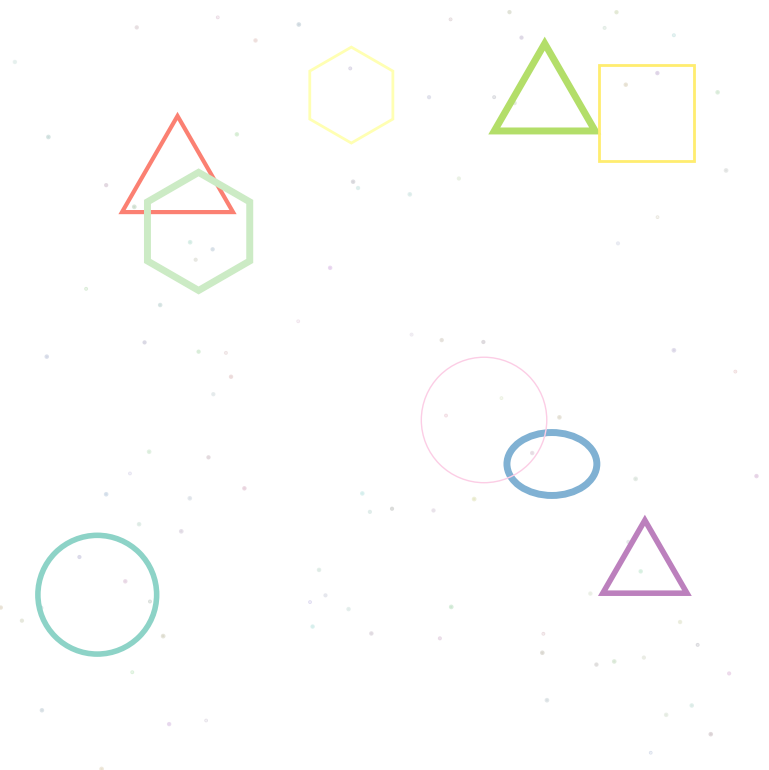[{"shape": "circle", "thickness": 2, "radius": 0.39, "center": [0.126, 0.228]}, {"shape": "hexagon", "thickness": 1, "radius": 0.31, "center": [0.456, 0.877]}, {"shape": "triangle", "thickness": 1.5, "radius": 0.42, "center": [0.231, 0.766]}, {"shape": "oval", "thickness": 2.5, "radius": 0.29, "center": [0.717, 0.397]}, {"shape": "triangle", "thickness": 2.5, "radius": 0.38, "center": [0.707, 0.868]}, {"shape": "circle", "thickness": 0.5, "radius": 0.41, "center": [0.629, 0.455]}, {"shape": "triangle", "thickness": 2, "radius": 0.32, "center": [0.837, 0.261]}, {"shape": "hexagon", "thickness": 2.5, "radius": 0.38, "center": [0.258, 0.699]}, {"shape": "square", "thickness": 1, "radius": 0.31, "center": [0.84, 0.853]}]